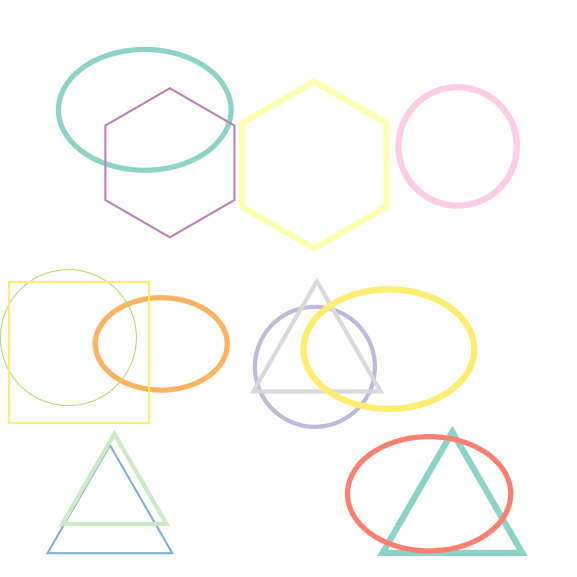[{"shape": "oval", "thickness": 2.5, "radius": 0.75, "center": [0.251, 0.809]}, {"shape": "triangle", "thickness": 3, "radius": 0.7, "center": [0.783, 0.111]}, {"shape": "hexagon", "thickness": 3, "radius": 0.72, "center": [0.544, 0.713]}, {"shape": "circle", "thickness": 2, "radius": 0.52, "center": [0.545, 0.364]}, {"shape": "oval", "thickness": 2.5, "radius": 0.71, "center": [0.743, 0.144]}, {"shape": "triangle", "thickness": 1, "radius": 0.62, "center": [0.19, 0.104]}, {"shape": "oval", "thickness": 2.5, "radius": 0.57, "center": [0.279, 0.404]}, {"shape": "circle", "thickness": 0.5, "radius": 0.59, "center": [0.118, 0.414]}, {"shape": "circle", "thickness": 3, "radius": 0.51, "center": [0.793, 0.746]}, {"shape": "triangle", "thickness": 2, "radius": 0.64, "center": [0.549, 0.385]}, {"shape": "hexagon", "thickness": 1, "radius": 0.65, "center": [0.294, 0.717]}, {"shape": "triangle", "thickness": 2, "radius": 0.52, "center": [0.198, 0.144]}, {"shape": "oval", "thickness": 3, "radius": 0.74, "center": [0.673, 0.395]}, {"shape": "square", "thickness": 1, "radius": 0.61, "center": [0.137, 0.389]}]